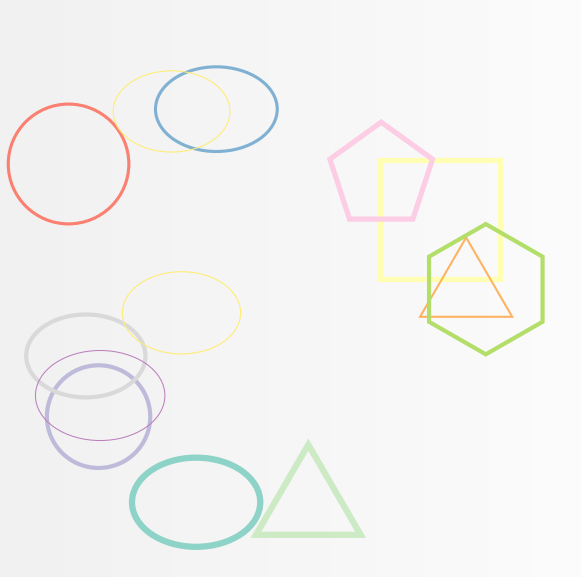[{"shape": "oval", "thickness": 3, "radius": 0.55, "center": [0.337, 0.129]}, {"shape": "square", "thickness": 2.5, "radius": 0.52, "center": [0.757, 0.619]}, {"shape": "circle", "thickness": 2, "radius": 0.44, "center": [0.17, 0.278]}, {"shape": "circle", "thickness": 1.5, "radius": 0.52, "center": [0.118, 0.715]}, {"shape": "oval", "thickness": 1.5, "radius": 0.52, "center": [0.372, 0.81]}, {"shape": "triangle", "thickness": 1, "radius": 0.46, "center": [0.802, 0.496]}, {"shape": "hexagon", "thickness": 2, "radius": 0.56, "center": [0.836, 0.498]}, {"shape": "pentagon", "thickness": 2.5, "radius": 0.46, "center": [0.656, 0.695]}, {"shape": "oval", "thickness": 2, "radius": 0.51, "center": [0.148, 0.383]}, {"shape": "oval", "thickness": 0.5, "radius": 0.56, "center": [0.172, 0.314]}, {"shape": "triangle", "thickness": 3, "radius": 0.52, "center": [0.53, 0.125]}, {"shape": "oval", "thickness": 0.5, "radius": 0.51, "center": [0.312, 0.457]}, {"shape": "oval", "thickness": 0.5, "radius": 0.5, "center": [0.295, 0.806]}]